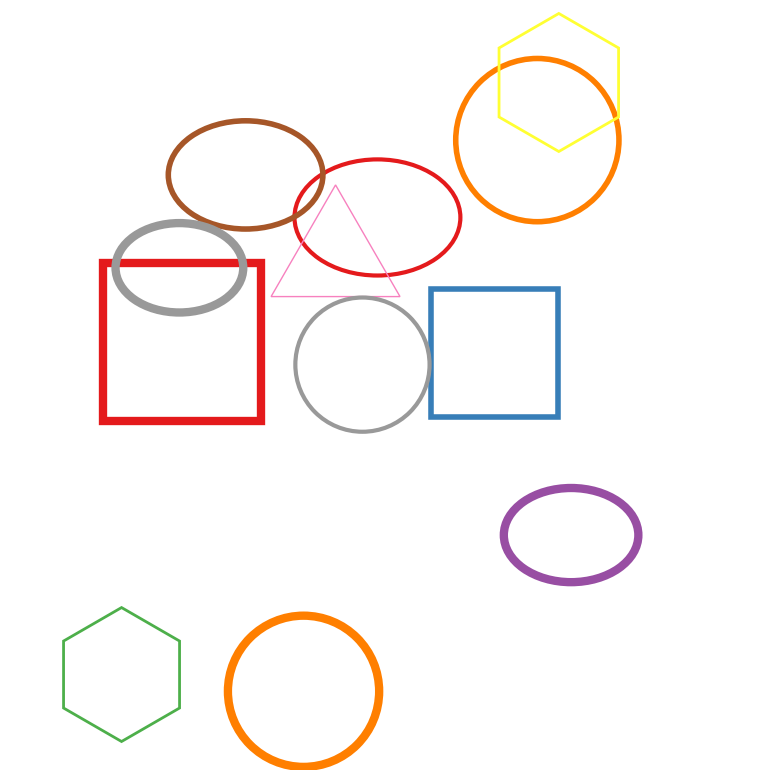[{"shape": "oval", "thickness": 1.5, "radius": 0.54, "center": [0.49, 0.718]}, {"shape": "square", "thickness": 3, "radius": 0.51, "center": [0.236, 0.556]}, {"shape": "square", "thickness": 2, "radius": 0.41, "center": [0.643, 0.542]}, {"shape": "hexagon", "thickness": 1, "radius": 0.43, "center": [0.158, 0.124]}, {"shape": "oval", "thickness": 3, "radius": 0.44, "center": [0.742, 0.305]}, {"shape": "circle", "thickness": 3, "radius": 0.49, "center": [0.394, 0.102]}, {"shape": "circle", "thickness": 2, "radius": 0.53, "center": [0.698, 0.818]}, {"shape": "hexagon", "thickness": 1, "radius": 0.45, "center": [0.726, 0.893]}, {"shape": "oval", "thickness": 2, "radius": 0.5, "center": [0.319, 0.773]}, {"shape": "triangle", "thickness": 0.5, "radius": 0.48, "center": [0.436, 0.663]}, {"shape": "circle", "thickness": 1.5, "radius": 0.44, "center": [0.471, 0.526]}, {"shape": "oval", "thickness": 3, "radius": 0.41, "center": [0.233, 0.652]}]